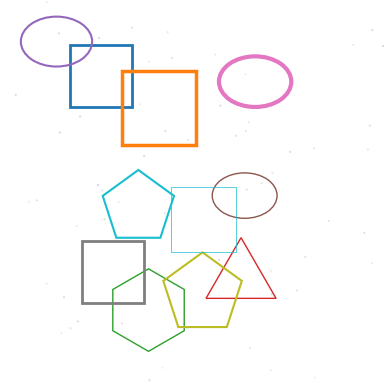[{"shape": "square", "thickness": 2, "radius": 0.4, "center": [0.262, 0.801]}, {"shape": "square", "thickness": 2.5, "radius": 0.48, "center": [0.413, 0.72]}, {"shape": "hexagon", "thickness": 1, "radius": 0.54, "center": [0.386, 0.195]}, {"shape": "triangle", "thickness": 1, "radius": 0.53, "center": [0.626, 0.278]}, {"shape": "oval", "thickness": 1.5, "radius": 0.46, "center": [0.147, 0.892]}, {"shape": "oval", "thickness": 1, "radius": 0.42, "center": [0.635, 0.492]}, {"shape": "oval", "thickness": 3, "radius": 0.47, "center": [0.663, 0.788]}, {"shape": "square", "thickness": 2, "radius": 0.41, "center": [0.293, 0.294]}, {"shape": "pentagon", "thickness": 1.5, "radius": 0.54, "center": [0.526, 0.237]}, {"shape": "square", "thickness": 0.5, "radius": 0.42, "center": [0.528, 0.429]}, {"shape": "pentagon", "thickness": 1.5, "radius": 0.49, "center": [0.359, 0.461]}]